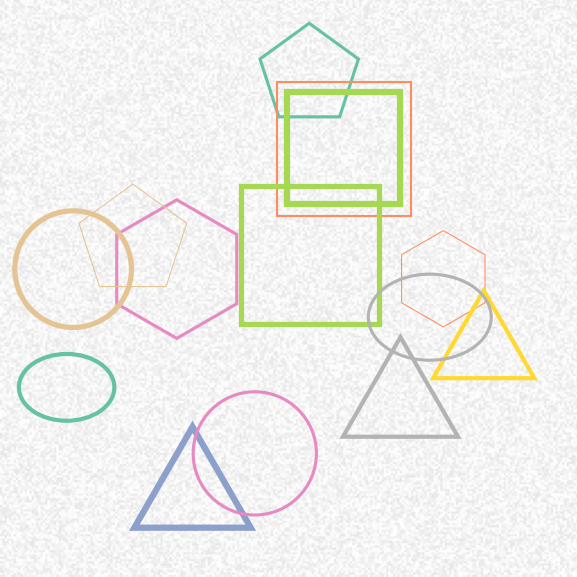[{"shape": "oval", "thickness": 2, "radius": 0.41, "center": [0.115, 0.328]}, {"shape": "pentagon", "thickness": 1.5, "radius": 0.45, "center": [0.535, 0.869]}, {"shape": "hexagon", "thickness": 0.5, "radius": 0.42, "center": [0.768, 0.516]}, {"shape": "square", "thickness": 1, "radius": 0.58, "center": [0.596, 0.741]}, {"shape": "triangle", "thickness": 3, "radius": 0.58, "center": [0.333, 0.144]}, {"shape": "hexagon", "thickness": 1.5, "radius": 0.6, "center": [0.306, 0.533]}, {"shape": "circle", "thickness": 1.5, "radius": 0.53, "center": [0.441, 0.214]}, {"shape": "square", "thickness": 2.5, "radius": 0.6, "center": [0.537, 0.557]}, {"shape": "square", "thickness": 3, "radius": 0.49, "center": [0.594, 0.743]}, {"shape": "triangle", "thickness": 2, "radius": 0.51, "center": [0.838, 0.395]}, {"shape": "circle", "thickness": 2.5, "radius": 0.5, "center": [0.127, 0.533]}, {"shape": "pentagon", "thickness": 0.5, "radius": 0.49, "center": [0.23, 0.582]}, {"shape": "oval", "thickness": 1.5, "radius": 0.53, "center": [0.744, 0.45]}, {"shape": "triangle", "thickness": 2, "radius": 0.58, "center": [0.693, 0.3]}]